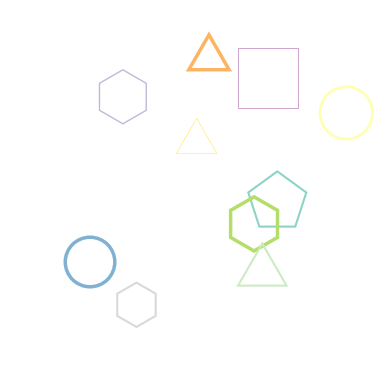[{"shape": "pentagon", "thickness": 1.5, "radius": 0.4, "center": [0.72, 0.476]}, {"shape": "circle", "thickness": 2, "radius": 0.34, "center": [0.899, 0.707]}, {"shape": "hexagon", "thickness": 1, "radius": 0.35, "center": [0.319, 0.749]}, {"shape": "circle", "thickness": 2.5, "radius": 0.32, "center": [0.234, 0.319]}, {"shape": "triangle", "thickness": 2.5, "radius": 0.3, "center": [0.543, 0.849]}, {"shape": "hexagon", "thickness": 2.5, "radius": 0.35, "center": [0.66, 0.418]}, {"shape": "hexagon", "thickness": 1.5, "radius": 0.29, "center": [0.354, 0.208]}, {"shape": "square", "thickness": 0.5, "radius": 0.39, "center": [0.697, 0.798]}, {"shape": "triangle", "thickness": 1.5, "radius": 0.36, "center": [0.681, 0.295]}, {"shape": "triangle", "thickness": 0.5, "radius": 0.3, "center": [0.511, 0.632]}]